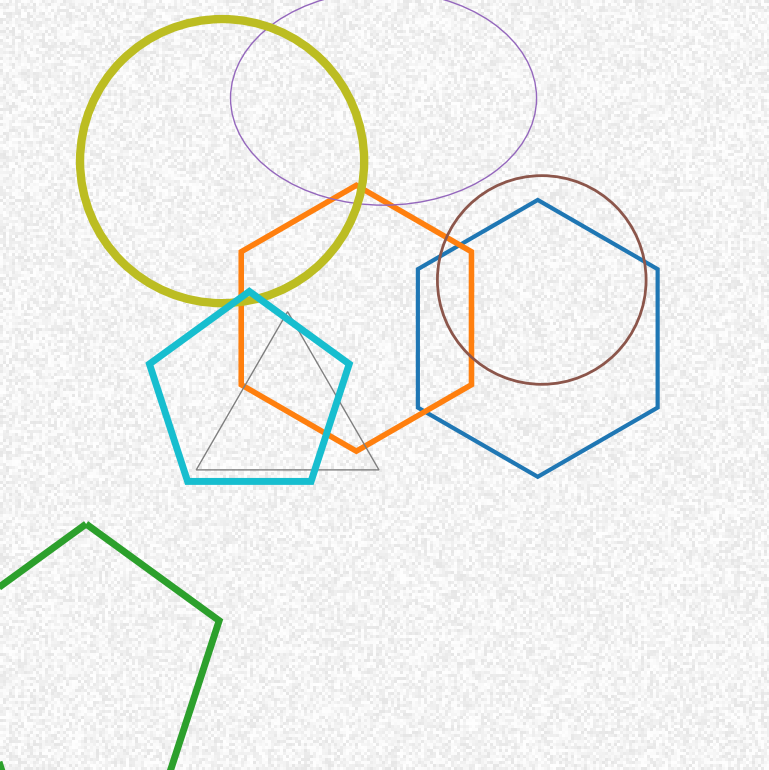[{"shape": "hexagon", "thickness": 1.5, "radius": 0.9, "center": [0.698, 0.561]}, {"shape": "hexagon", "thickness": 2, "radius": 0.86, "center": [0.463, 0.587]}, {"shape": "pentagon", "thickness": 2.5, "radius": 0.91, "center": [0.112, 0.138]}, {"shape": "oval", "thickness": 0.5, "radius": 0.99, "center": [0.498, 0.873]}, {"shape": "circle", "thickness": 1, "radius": 0.68, "center": [0.704, 0.636]}, {"shape": "triangle", "thickness": 0.5, "radius": 0.68, "center": [0.374, 0.458]}, {"shape": "circle", "thickness": 3, "radius": 0.92, "center": [0.288, 0.791]}, {"shape": "pentagon", "thickness": 2.5, "radius": 0.68, "center": [0.324, 0.485]}]